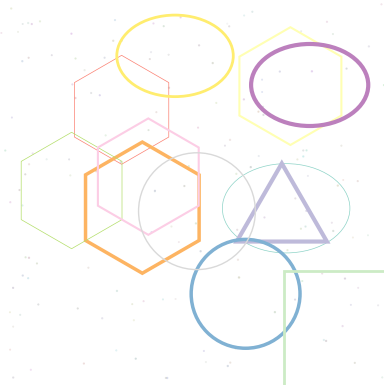[{"shape": "oval", "thickness": 0.5, "radius": 0.83, "center": [0.743, 0.459]}, {"shape": "hexagon", "thickness": 1.5, "radius": 0.76, "center": [0.754, 0.776]}, {"shape": "triangle", "thickness": 3, "radius": 0.68, "center": [0.732, 0.44]}, {"shape": "hexagon", "thickness": 0.5, "radius": 0.71, "center": [0.316, 0.715]}, {"shape": "circle", "thickness": 2.5, "radius": 0.71, "center": [0.638, 0.237]}, {"shape": "hexagon", "thickness": 2.5, "radius": 0.85, "center": [0.37, 0.461]}, {"shape": "hexagon", "thickness": 0.5, "radius": 0.76, "center": [0.186, 0.505]}, {"shape": "hexagon", "thickness": 1.5, "radius": 0.76, "center": [0.385, 0.541]}, {"shape": "circle", "thickness": 1, "radius": 0.76, "center": [0.512, 0.451]}, {"shape": "oval", "thickness": 3, "radius": 0.76, "center": [0.804, 0.779]}, {"shape": "square", "thickness": 2, "radius": 0.81, "center": [0.899, 0.134]}, {"shape": "oval", "thickness": 2, "radius": 0.76, "center": [0.455, 0.855]}]